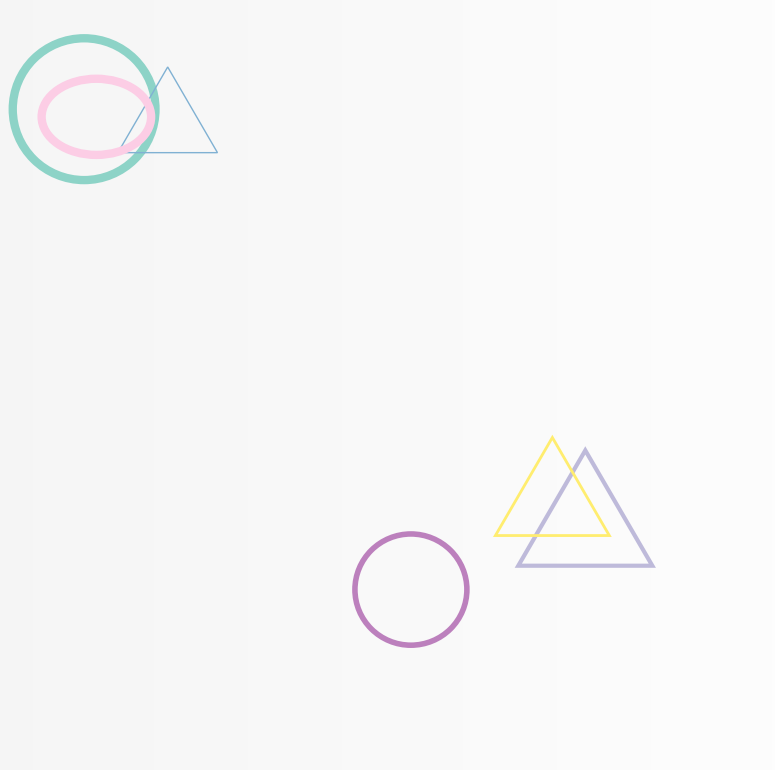[{"shape": "circle", "thickness": 3, "radius": 0.46, "center": [0.109, 0.858]}, {"shape": "triangle", "thickness": 1.5, "radius": 0.5, "center": [0.755, 0.315]}, {"shape": "triangle", "thickness": 0.5, "radius": 0.37, "center": [0.216, 0.839]}, {"shape": "oval", "thickness": 3, "radius": 0.35, "center": [0.124, 0.848]}, {"shape": "circle", "thickness": 2, "radius": 0.36, "center": [0.53, 0.234]}, {"shape": "triangle", "thickness": 1, "radius": 0.42, "center": [0.713, 0.347]}]